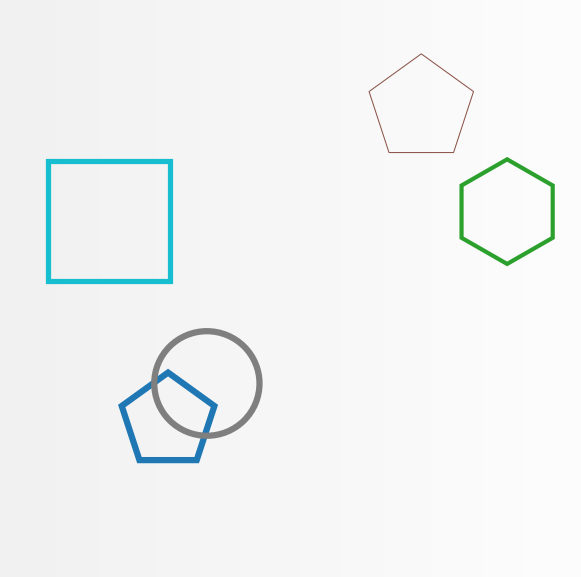[{"shape": "pentagon", "thickness": 3, "radius": 0.42, "center": [0.289, 0.27]}, {"shape": "hexagon", "thickness": 2, "radius": 0.45, "center": [0.872, 0.633]}, {"shape": "pentagon", "thickness": 0.5, "radius": 0.47, "center": [0.725, 0.811]}, {"shape": "circle", "thickness": 3, "radius": 0.45, "center": [0.356, 0.335]}, {"shape": "square", "thickness": 2.5, "radius": 0.52, "center": [0.187, 0.617]}]